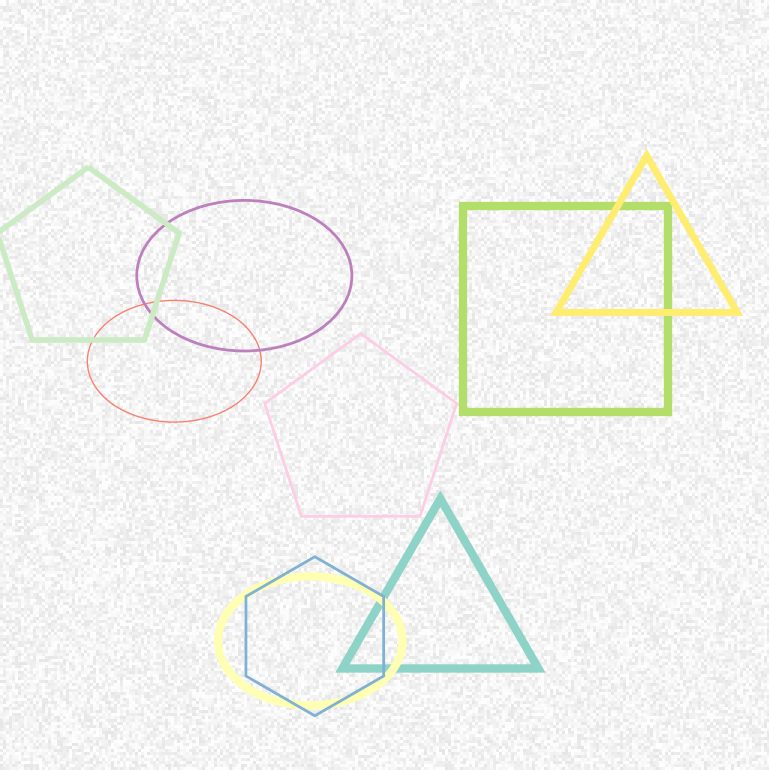[{"shape": "triangle", "thickness": 3, "radius": 0.73, "center": [0.572, 0.205]}, {"shape": "oval", "thickness": 3, "radius": 0.6, "center": [0.403, 0.168]}, {"shape": "oval", "thickness": 0.5, "radius": 0.56, "center": [0.226, 0.531]}, {"shape": "hexagon", "thickness": 1, "radius": 0.52, "center": [0.409, 0.174]}, {"shape": "square", "thickness": 3, "radius": 0.67, "center": [0.734, 0.599]}, {"shape": "pentagon", "thickness": 1, "radius": 0.66, "center": [0.468, 0.436]}, {"shape": "oval", "thickness": 1, "radius": 0.7, "center": [0.317, 0.642]}, {"shape": "pentagon", "thickness": 2, "radius": 0.62, "center": [0.115, 0.659]}, {"shape": "triangle", "thickness": 2.5, "radius": 0.68, "center": [0.84, 0.662]}]